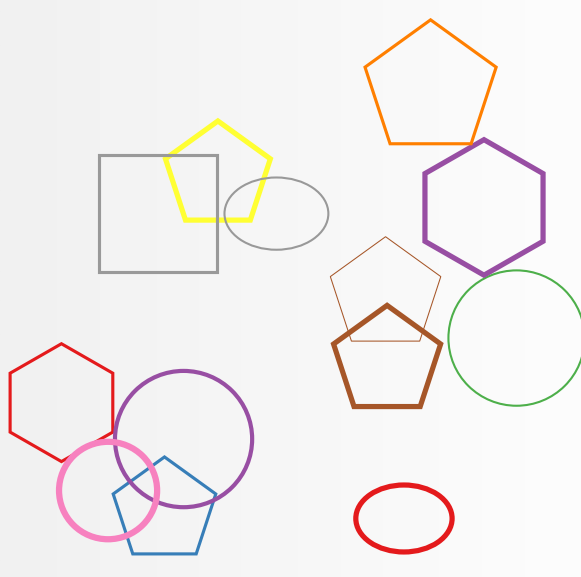[{"shape": "hexagon", "thickness": 1.5, "radius": 0.51, "center": [0.106, 0.302]}, {"shape": "oval", "thickness": 2.5, "radius": 0.41, "center": [0.695, 0.101]}, {"shape": "pentagon", "thickness": 1.5, "radius": 0.46, "center": [0.283, 0.115]}, {"shape": "circle", "thickness": 1, "radius": 0.59, "center": [0.889, 0.414]}, {"shape": "circle", "thickness": 2, "radius": 0.59, "center": [0.316, 0.239]}, {"shape": "hexagon", "thickness": 2.5, "radius": 0.59, "center": [0.833, 0.64]}, {"shape": "pentagon", "thickness": 1.5, "radius": 0.59, "center": [0.741, 0.846]}, {"shape": "pentagon", "thickness": 2.5, "radius": 0.47, "center": [0.375, 0.695]}, {"shape": "pentagon", "thickness": 0.5, "radius": 0.5, "center": [0.663, 0.489]}, {"shape": "pentagon", "thickness": 2.5, "radius": 0.48, "center": [0.666, 0.373]}, {"shape": "circle", "thickness": 3, "radius": 0.42, "center": [0.186, 0.15]}, {"shape": "oval", "thickness": 1, "radius": 0.45, "center": [0.476, 0.629]}, {"shape": "square", "thickness": 1.5, "radius": 0.51, "center": [0.272, 0.63]}]